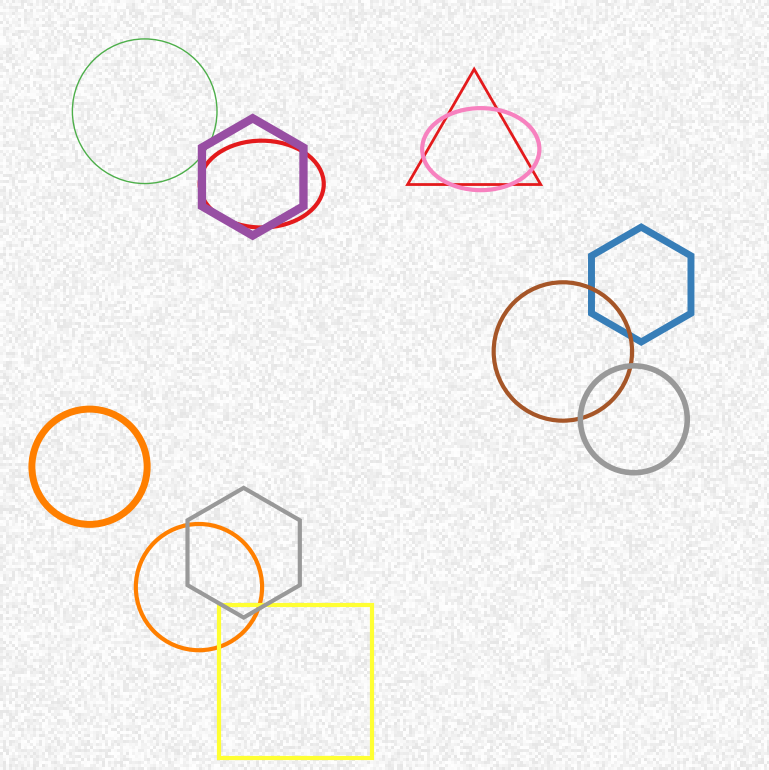[{"shape": "triangle", "thickness": 1, "radius": 0.5, "center": [0.616, 0.81]}, {"shape": "oval", "thickness": 1.5, "radius": 0.4, "center": [0.34, 0.761]}, {"shape": "hexagon", "thickness": 2.5, "radius": 0.37, "center": [0.833, 0.63]}, {"shape": "circle", "thickness": 0.5, "radius": 0.47, "center": [0.188, 0.856]}, {"shape": "hexagon", "thickness": 3, "radius": 0.38, "center": [0.328, 0.77]}, {"shape": "circle", "thickness": 1.5, "radius": 0.41, "center": [0.258, 0.238]}, {"shape": "circle", "thickness": 2.5, "radius": 0.37, "center": [0.116, 0.394]}, {"shape": "square", "thickness": 1.5, "radius": 0.5, "center": [0.384, 0.115]}, {"shape": "circle", "thickness": 1.5, "radius": 0.45, "center": [0.731, 0.544]}, {"shape": "oval", "thickness": 1.5, "radius": 0.38, "center": [0.624, 0.806]}, {"shape": "hexagon", "thickness": 1.5, "radius": 0.42, "center": [0.316, 0.282]}, {"shape": "circle", "thickness": 2, "radius": 0.35, "center": [0.823, 0.455]}]